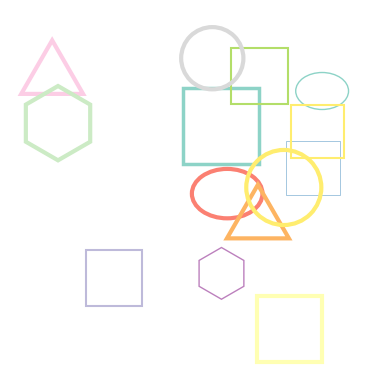[{"shape": "oval", "thickness": 1, "radius": 0.34, "center": [0.837, 0.764]}, {"shape": "square", "thickness": 2.5, "radius": 0.5, "center": [0.574, 0.672]}, {"shape": "square", "thickness": 3, "radius": 0.42, "center": [0.752, 0.145]}, {"shape": "square", "thickness": 1.5, "radius": 0.36, "center": [0.296, 0.279]}, {"shape": "oval", "thickness": 3, "radius": 0.46, "center": [0.59, 0.497]}, {"shape": "square", "thickness": 0.5, "radius": 0.35, "center": [0.812, 0.563]}, {"shape": "triangle", "thickness": 3, "radius": 0.46, "center": [0.67, 0.427]}, {"shape": "square", "thickness": 1.5, "radius": 0.37, "center": [0.674, 0.803]}, {"shape": "triangle", "thickness": 3, "radius": 0.46, "center": [0.135, 0.802]}, {"shape": "circle", "thickness": 3, "radius": 0.4, "center": [0.551, 0.849]}, {"shape": "hexagon", "thickness": 1, "radius": 0.34, "center": [0.575, 0.29]}, {"shape": "hexagon", "thickness": 3, "radius": 0.48, "center": [0.151, 0.68]}, {"shape": "circle", "thickness": 3, "radius": 0.49, "center": [0.737, 0.513]}, {"shape": "square", "thickness": 1.5, "radius": 0.34, "center": [0.823, 0.658]}]